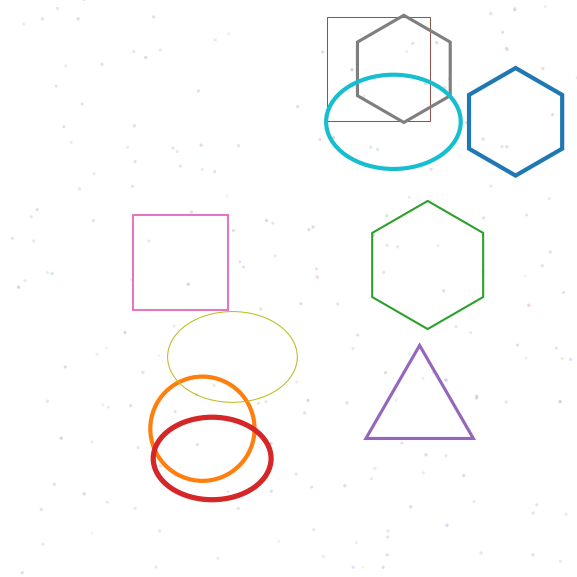[{"shape": "hexagon", "thickness": 2, "radius": 0.47, "center": [0.893, 0.788]}, {"shape": "circle", "thickness": 2, "radius": 0.45, "center": [0.351, 0.257]}, {"shape": "hexagon", "thickness": 1, "radius": 0.55, "center": [0.741, 0.54]}, {"shape": "oval", "thickness": 2.5, "radius": 0.51, "center": [0.367, 0.205]}, {"shape": "triangle", "thickness": 1.5, "radius": 0.54, "center": [0.727, 0.294]}, {"shape": "square", "thickness": 0.5, "radius": 0.45, "center": [0.655, 0.88]}, {"shape": "square", "thickness": 1, "radius": 0.41, "center": [0.313, 0.544]}, {"shape": "hexagon", "thickness": 1.5, "radius": 0.46, "center": [0.699, 0.88]}, {"shape": "oval", "thickness": 0.5, "radius": 0.56, "center": [0.403, 0.381]}, {"shape": "oval", "thickness": 2, "radius": 0.58, "center": [0.681, 0.788]}]